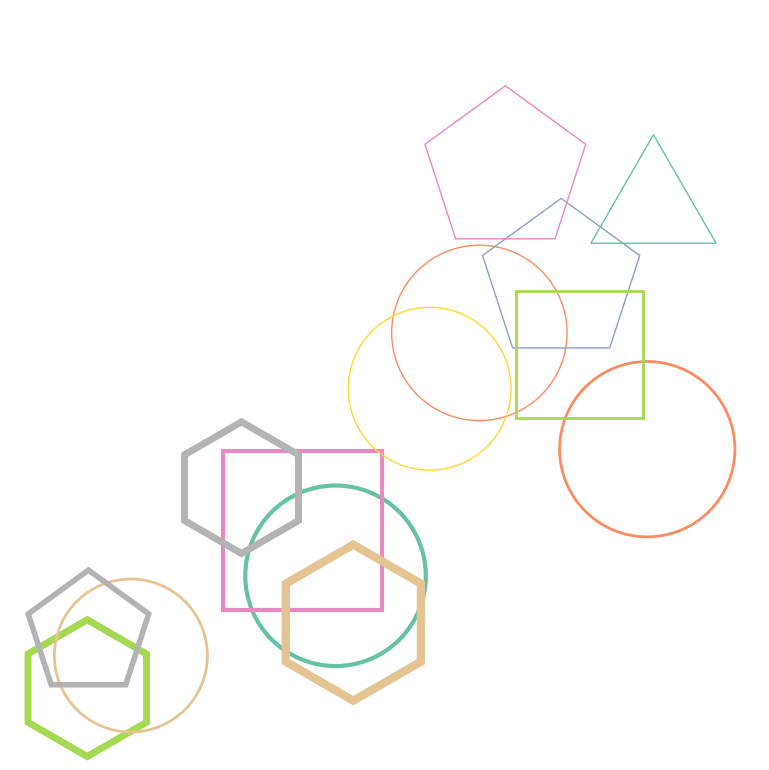[{"shape": "triangle", "thickness": 0.5, "radius": 0.47, "center": [0.849, 0.731]}, {"shape": "circle", "thickness": 1.5, "radius": 0.59, "center": [0.436, 0.252]}, {"shape": "circle", "thickness": 0.5, "radius": 0.57, "center": [0.623, 0.568]}, {"shape": "circle", "thickness": 1, "radius": 0.57, "center": [0.841, 0.417]}, {"shape": "pentagon", "thickness": 0.5, "radius": 0.54, "center": [0.729, 0.635]}, {"shape": "pentagon", "thickness": 0.5, "radius": 0.55, "center": [0.656, 0.779]}, {"shape": "square", "thickness": 1.5, "radius": 0.52, "center": [0.392, 0.312]}, {"shape": "square", "thickness": 1, "radius": 0.41, "center": [0.753, 0.54]}, {"shape": "hexagon", "thickness": 2.5, "radius": 0.44, "center": [0.113, 0.106]}, {"shape": "circle", "thickness": 0.5, "radius": 0.53, "center": [0.558, 0.495]}, {"shape": "hexagon", "thickness": 3, "radius": 0.51, "center": [0.459, 0.191]}, {"shape": "circle", "thickness": 1, "radius": 0.5, "center": [0.17, 0.149]}, {"shape": "pentagon", "thickness": 2, "radius": 0.41, "center": [0.115, 0.177]}, {"shape": "hexagon", "thickness": 2.5, "radius": 0.43, "center": [0.314, 0.367]}]